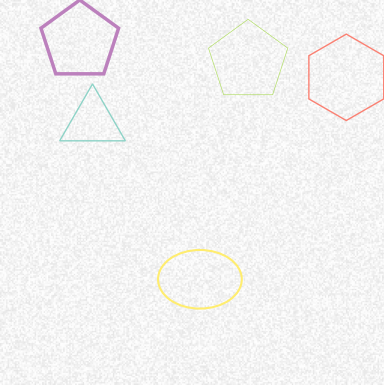[{"shape": "triangle", "thickness": 1, "radius": 0.49, "center": [0.24, 0.683]}, {"shape": "hexagon", "thickness": 1, "radius": 0.56, "center": [0.899, 0.799]}, {"shape": "pentagon", "thickness": 0.5, "radius": 0.54, "center": [0.645, 0.842]}, {"shape": "pentagon", "thickness": 2.5, "radius": 0.53, "center": [0.207, 0.894]}, {"shape": "oval", "thickness": 1.5, "radius": 0.54, "center": [0.519, 0.275]}]